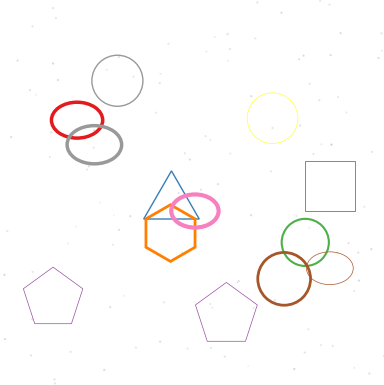[{"shape": "square", "thickness": 0.5, "radius": 0.33, "center": [0.857, 0.518]}, {"shape": "oval", "thickness": 2.5, "radius": 0.33, "center": [0.2, 0.688]}, {"shape": "triangle", "thickness": 1, "radius": 0.42, "center": [0.445, 0.473]}, {"shape": "circle", "thickness": 1.5, "radius": 0.31, "center": [0.793, 0.37]}, {"shape": "pentagon", "thickness": 0.5, "radius": 0.41, "center": [0.138, 0.225]}, {"shape": "pentagon", "thickness": 0.5, "radius": 0.42, "center": [0.588, 0.182]}, {"shape": "hexagon", "thickness": 2, "radius": 0.37, "center": [0.443, 0.395]}, {"shape": "circle", "thickness": 0.5, "radius": 0.33, "center": [0.708, 0.693]}, {"shape": "circle", "thickness": 2, "radius": 0.34, "center": [0.738, 0.276]}, {"shape": "oval", "thickness": 0.5, "radius": 0.3, "center": [0.857, 0.303]}, {"shape": "oval", "thickness": 3, "radius": 0.31, "center": [0.506, 0.452]}, {"shape": "circle", "thickness": 1, "radius": 0.33, "center": [0.305, 0.79]}, {"shape": "oval", "thickness": 2.5, "radius": 0.35, "center": [0.245, 0.624]}]